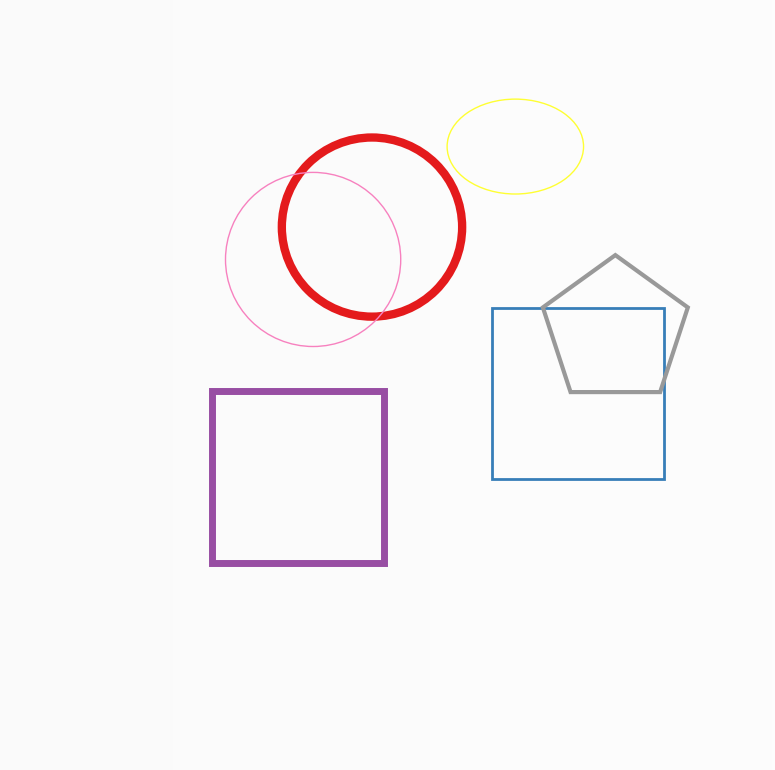[{"shape": "circle", "thickness": 3, "radius": 0.58, "center": [0.48, 0.705]}, {"shape": "square", "thickness": 1, "radius": 0.56, "center": [0.746, 0.489]}, {"shape": "square", "thickness": 2.5, "radius": 0.56, "center": [0.385, 0.38]}, {"shape": "oval", "thickness": 0.5, "radius": 0.44, "center": [0.665, 0.81]}, {"shape": "circle", "thickness": 0.5, "radius": 0.57, "center": [0.404, 0.663]}, {"shape": "pentagon", "thickness": 1.5, "radius": 0.49, "center": [0.794, 0.57]}]